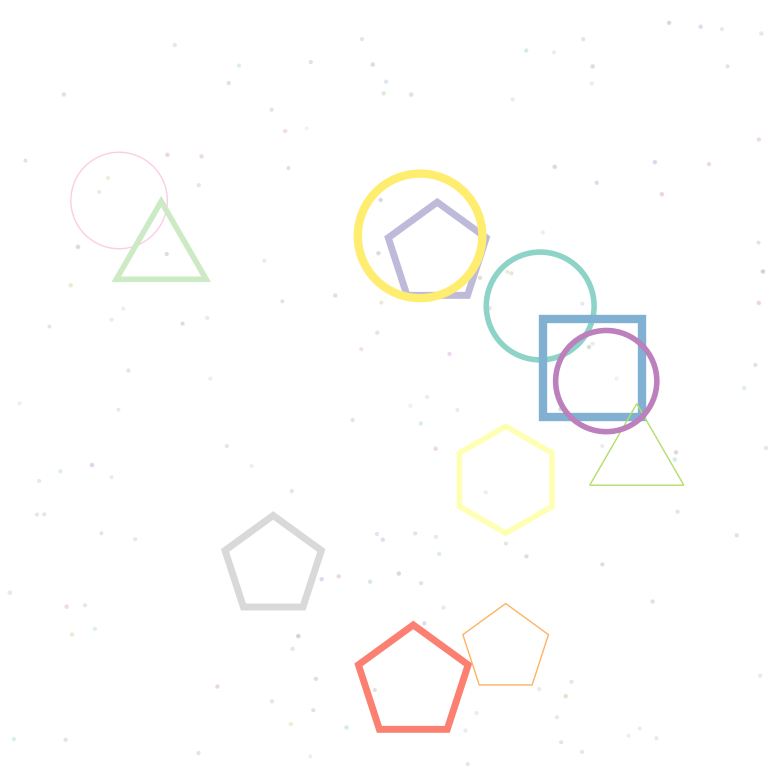[{"shape": "circle", "thickness": 2, "radius": 0.35, "center": [0.702, 0.603]}, {"shape": "hexagon", "thickness": 2, "radius": 0.35, "center": [0.657, 0.377]}, {"shape": "pentagon", "thickness": 2.5, "radius": 0.33, "center": [0.568, 0.671]}, {"shape": "pentagon", "thickness": 2.5, "radius": 0.37, "center": [0.537, 0.113]}, {"shape": "square", "thickness": 3, "radius": 0.32, "center": [0.77, 0.522]}, {"shape": "pentagon", "thickness": 0.5, "radius": 0.29, "center": [0.657, 0.158]}, {"shape": "triangle", "thickness": 0.5, "radius": 0.35, "center": [0.827, 0.405]}, {"shape": "circle", "thickness": 0.5, "radius": 0.31, "center": [0.155, 0.74]}, {"shape": "pentagon", "thickness": 2.5, "radius": 0.33, "center": [0.355, 0.265]}, {"shape": "circle", "thickness": 2, "radius": 0.33, "center": [0.787, 0.505]}, {"shape": "triangle", "thickness": 2, "radius": 0.34, "center": [0.209, 0.671]}, {"shape": "circle", "thickness": 3, "radius": 0.4, "center": [0.546, 0.694]}]